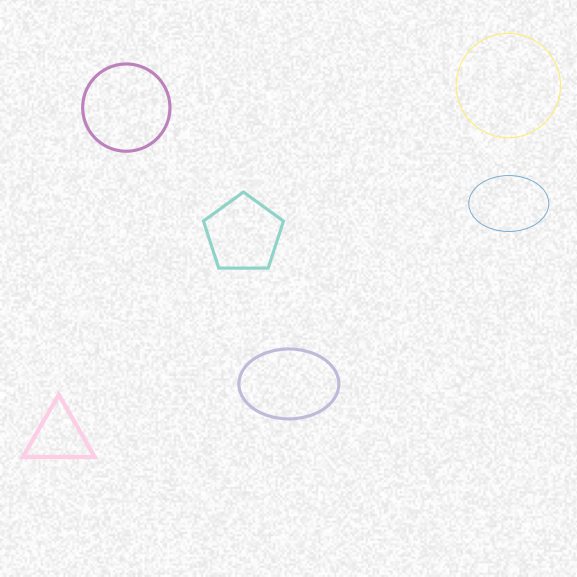[{"shape": "pentagon", "thickness": 1.5, "radius": 0.36, "center": [0.422, 0.594]}, {"shape": "oval", "thickness": 1.5, "radius": 0.43, "center": [0.5, 0.334]}, {"shape": "oval", "thickness": 0.5, "radius": 0.35, "center": [0.881, 0.647]}, {"shape": "triangle", "thickness": 2, "radius": 0.36, "center": [0.102, 0.244]}, {"shape": "circle", "thickness": 1.5, "radius": 0.38, "center": [0.219, 0.813]}, {"shape": "circle", "thickness": 0.5, "radius": 0.45, "center": [0.88, 0.851]}]